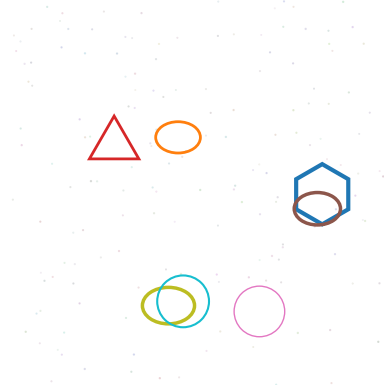[{"shape": "hexagon", "thickness": 3, "radius": 0.39, "center": [0.837, 0.496]}, {"shape": "oval", "thickness": 2, "radius": 0.29, "center": [0.462, 0.643]}, {"shape": "triangle", "thickness": 2, "radius": 0.37, "center": [0.296, 0.624]}, {"shape": "oval", "thickness": 2.5, "radius": 0.3, "center": [0.824, 0.458]}, {"shape": "circle", "thickness": 1, "radius": 0.33, "center": [0.674, 0.191]}, {"shape": "oval", "thickness": 2.5, "radius": 0.34, "center": [0.438, 0.206]}, {"shape": "circle", "thickness": 1.5, "radius": 0.34, "center": [0.476, 0.217]}]